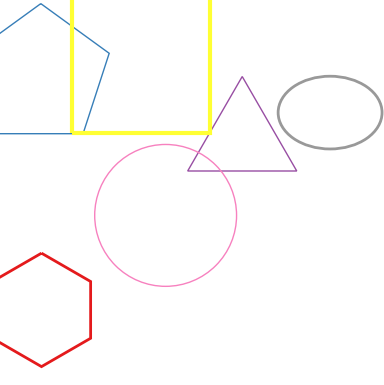[{"shape": "hexagon", "thickness": 2, "radius": 0.74, "center": [0.108, 0.195]}, {"shape": "pentagon", "thickness": 1, "radius": 0.93, "center": [0.106, 0.804]}, {"shape": "triangle", "thickness": 1, "radius": 0.82, "center": [0.629, 0.638]}, {"shape": "square", "thickness": 3, "radius": 0.9, "center": [0.366, 0.834]}, {"shape": "circle", "thickness": 1, "radius": 0.92, "center": [0.43, 0.441]}, {"shape": "oval", "thickness": 2, "radius": 0.67, "center": [0.857, 0.708]}]